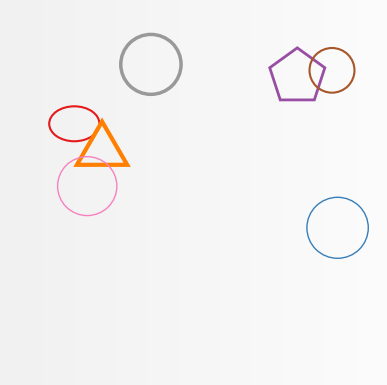[{"shape": "oval", "thickness": 1.5, "radius": 0.32, "center": [0.192, 0.678]}, {"shape": "circle", "thickness": 1, "radius": 0.4, "center": [0.871, 0.408]}, {"shape": "pentagon", "thickness": 2, "radius": 0.37, "center": [0.767, 0.801]}, {"shape": "triangle", "thickness": 3, "radius": 0.37, "center": [0.263, 0.609]}, {"shape": "circle", "thickness": 1.5, "radius": 0.29, "center": [0.857, 0.817]}, {"shape": "circle", "thickness": 1, "radius": 0.38, "center": [0.225, 0.517]}, {"shape": "circle", "thickness": 2.5, "radius": 0.39, "center": [0.389, 0.833]}]